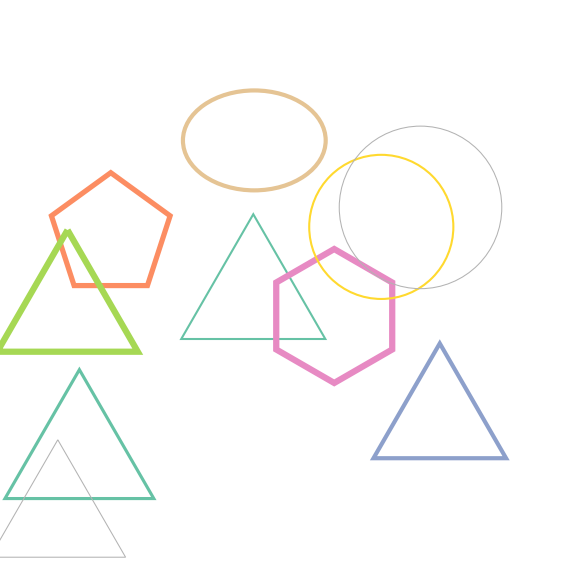[{"shape": "triangle", "thickness": 1, "radius": 0.72, "center": [0.439, 0.484]}, {"shape": "triangle", "thickness": 1.5, "radius": 0.74, "center": [0.137, 0.21]}, {"shape": "pentagon", "thickness": 2.5, "radius": 0.54, "center": [0.192, 0.592]}, {"shape": "triangle", "thickness": 2, "radius": 0.66, "center": [0.762, 0.272]}, {"shape": "hexagon", "thickness": 3, "radius": 0.58, "center": [0.579, 0.452]}, {"shape": "triangle", "thickness": 3, "radius": 0.7, "center": [0.117, 0.46]}, {"shape": "circle", "thickness": 1, "radius": 0.62, "center": [0.66, 0.606]}, {"shape": "oval", "thickness": 2, "radius": 0.62, "center": [0.44, 0.756]}, {"shape": "triangle", "thickness": 0.5, "radius": 0.68, "center": [0.1, 0.102]}, {"shape": "circle", "thickness": 0.5, "radius": 0.7, "center": [0.728, 0.64]}]